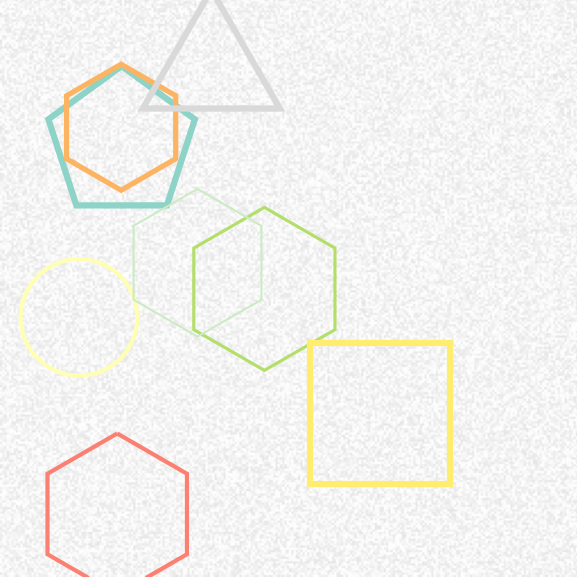[{"shape": "pentagon", "thickness": 3, "radius": 0.67, "center": [0.211, 0.751]}, {"shape": "circle", "thickness": 2, "radius": 0.5, "center": [0.137, 0.45]}, {"shape": "hexagon", "thickness": 2, "radius": 0.7, "center": [0.203, 0.109]}, {"shape": "hexagon", "thickness": 2.5, "radius": 0.55, "center": [0.21, 0.779]}, {"shape": "hexagon", "thickness": 1.5, "radius": 0.71, "center": [0.458, 0.499]}, {"shape": "triangle", "thickness": 3, "radius": 0.68, "center": [0.366, 0.88]}, {"shape": "hexagon", "thickness": 1, "radius": 0.64, "center": [0.342, 0.544]}, {"shape": "square", "thickness": 3, "radius": 0.61, "center": [0.658, 0.284]}]